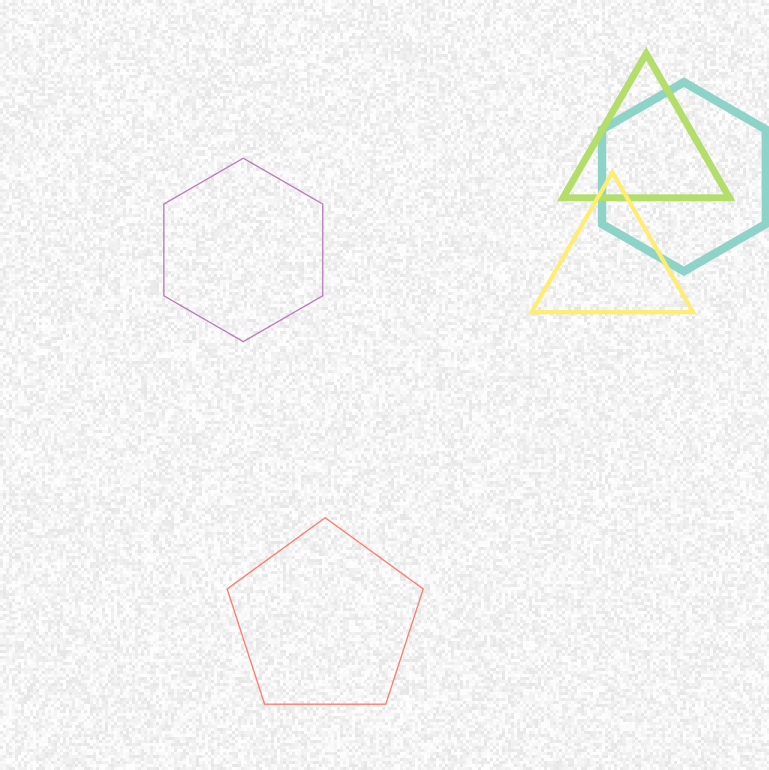[{"shape": "hexagon", "thickness": 3, "radius": 0.61, "center": [0.888, 0.77]}, {"shape": "pentagon", "thickness": 0.5, "radius": 0.67, "center": [0.422, 0.194]}, {"shape": "triangle", "thickness": 2.5, "radius": 0.62, "center": [0.839, 0.806]}, {"shape": "hexagon", "thickness": 0.5, "radius": 0.6, "center": [0.316, 0.675]}, {"shape": "triangle", "thickness": 1.5, "radius": 0.61, "center": [0.795, 0.655]}]